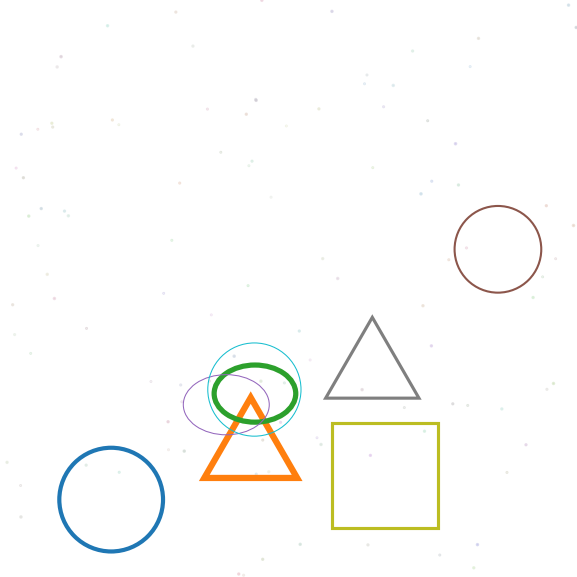[{"shape": "circle", "thickness": 2, "radius": 0.45, "center": [0.193, 0.134]}, {"shape": "triangle", "thickness": 3, "radius": 0.46, "center": [0.434, 0.218]}, {"shape": "oval", "thickness": 2.5, "radius": 0.35, "center": [0.441, 0.318]}, {"shape": "oval", "thickness": 0.5, "radius": 0.37, "center": [0.392, 0.298]}, {"shape": "circle", "thickness": 1, "radius": 0.38, "center": [0.862, 0.567]}, {"shape": "triangle", "thickness": 1.5, "radius": 0.47, "center": [0.645, 0.356]}, {"shape": "square", "thickness": 1.5, "radius": 0.46, "center": [0.666, 0.176]}, {"shape": "circle", "thickness": 0.5, "radius": 0.4, "center": [0.441, 0.325]}]